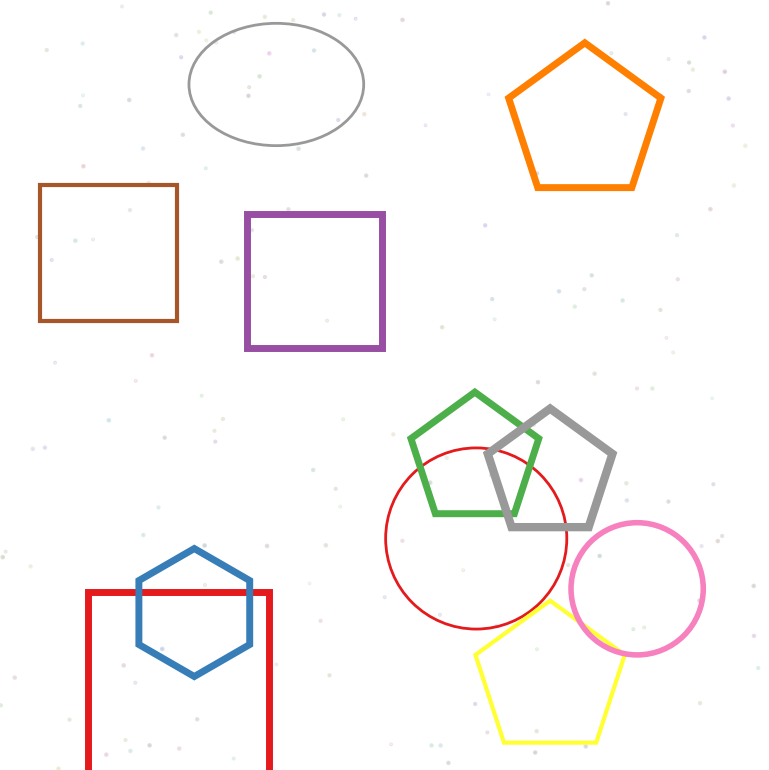[{"shape": "circle", "thickness": 1, "radius": 0.59, "center": [0.618, 0.301]}, {"shape": "square", "thickness": 2.5, "radius": 0.59, "center": [0.232, 0.113]}, {"shape": "hexagon", "thickness": 2.5, "radius": 0.42, "center": [0.252, 0.204]}, {"shape": "pentagon", "thickness": 2.5, "radius": 0.44, "center": [0.617, 0.403]}, {"shape": "square", "thickness": 2.5, "radius": 0.44, "center": [0.408, 0.635]}, {"shape": "pentagon", "thickness": 2.5, "radius": 0.52, "center": [0.759, 0.84]}, {"shape": "pentagon", "thickness": 1.5, "radius": 0.51, "center": [0.714, 0.118]}, {"shape": "square", "thickness": 1.5, "radius": 0.44, "center": [0.141, 0.672]}, {"shape": "circle", "thickness": 2, "radius": 0.43, "center": [0.827, 0.235]}, {"shape": "pentagon", "thickness": 3, "radius": 0.43, "center": [0.714, 0.384]}, {"shape": "oval", "thickness": 1, "radius": 0.57, "center": [0.359, 0.89]}]